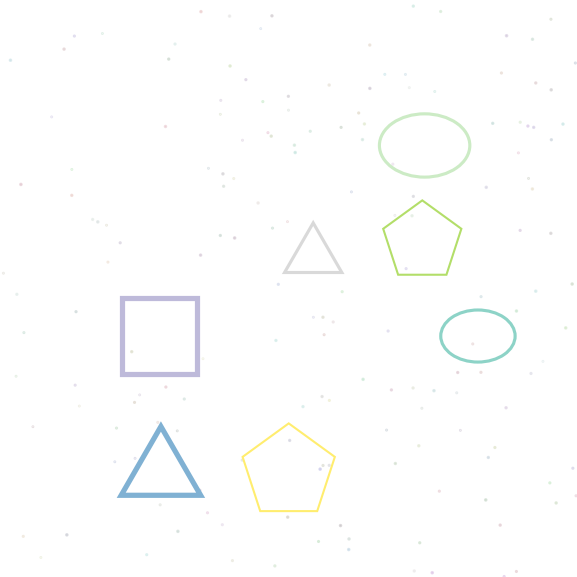[{"shape": "oval", "thickness": 1.5, "radius": 0.32, "center": [0.828, 0.417]}, {"shape": "square", "thickness": 2.5, "radius": 0.33, "center": [0.276, 0.417]}, {"shape": "triangle", "thickness": 2.5, "radius": 0.4, "center": [0.279, 0.181]}, {"shape": "pentagon", "thickness": 1, "radius": 0.36, "center": [0.731, 0.581]}, {"shape": "triangle", "thickness": 1.5, "radius": 0.29, "center": [0.542, 0.556]}, {"shape": "oval", "thickness": 1.5, "radius": 0.39, "center": [0.735, 0.747]}, {"shape": "pentagon", "thickness": 1, "radius": 0.42, "center": [0.5, 0.182]}]